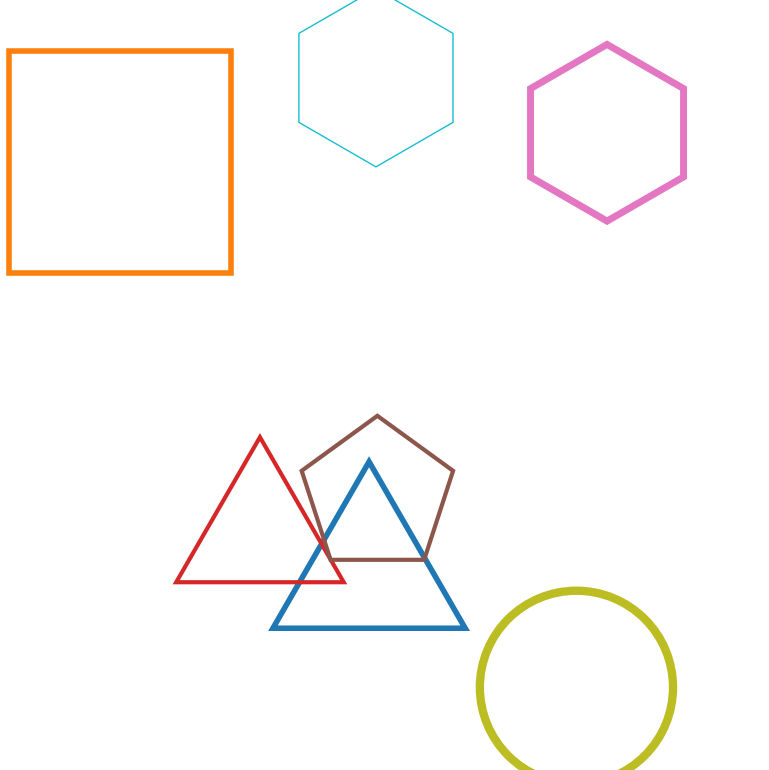[{"shape": "triangle", "thickness": 2, "radius": 0.72, "center": [0.479, 0.256]}, {"shape": "square", "thickness": 2, "radius": 0.72, "center": [0.156, 0.789]}, {"shape": "triangle", "thickness": 1.5, "radius": 0.63, "center": [0.338, 0.307]}, {"shape": "pentagon", "thickness": 1.5, "radius": 0.52, "center": [0.49, 0.357]}, {"shape": "hexagon", "thickness": 2.5, "radius": 0.57, "center": [0.788, 0.828]}, {"shape": "circle", "thickness": 3, "radius": 0.63, "center": [0.749, 0.107]}, {"shape": "hexagon", "thickness": 0.5, "radius": 0.58, "center": [0.488, 0.899]}]